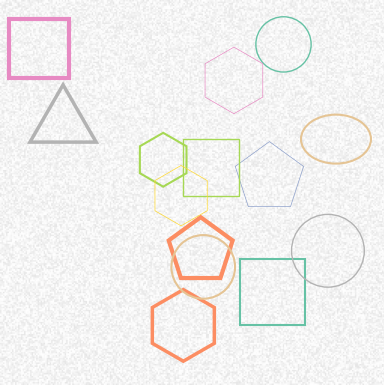[{"shape": "circle", "thickness": 1, "radius": 0.36, "center": [0.736, 0.885]}, {"shape": "square", "thickness": 1.5, "radius": 0.43, "center": [0.708, 0.242]}, {"shape": "pentagon", "thickness": 3, "radius": 0.44, "center": [0.521, 0.348]}, {"shape": "hexagon", "thickness": 2.5, "radius": 0.46, "center": [0.476, 0.155]}, {"shape": "pentagon", "thickness": 0.5, "radius": 0.47, "center": [0.7, 0.539]}, {"shape": "hexagon", "thickness": 0.5, "radius": 0.43, "center": [0.608, 0.791]}, {"shape": "square", "thickness": 3, "radius": 0.38, "center": [0.101, 0.875]}, {"shape": "hexagon", "thickness": 1.5, "radius": 0.35, "center": [0.424, 0.585]}, {"shape": "square", "thickness": 1, "radius": 0.37, "center": [0.548, 0.565]}, {"shape": "hexagon", "thickness": 0.5, "radius": 0.39, "center": [0.47, 0.492]}, {"shape": "oval", "thickness": 1.5, "radius": 0.45, "center": [0.873, 0.639]}, {"shape": "circle", "thickness": 1.5, "radius": 0.41, "center": [0.528, 0.307]}, {"shape": "triangle", "thickness": 2.5, "radius": 0.5, "center": [0.164, 0.68]}, {"shape": "circle", "thickness": 1, "radius": 0.47, "center": [0.852, 0.349]}]